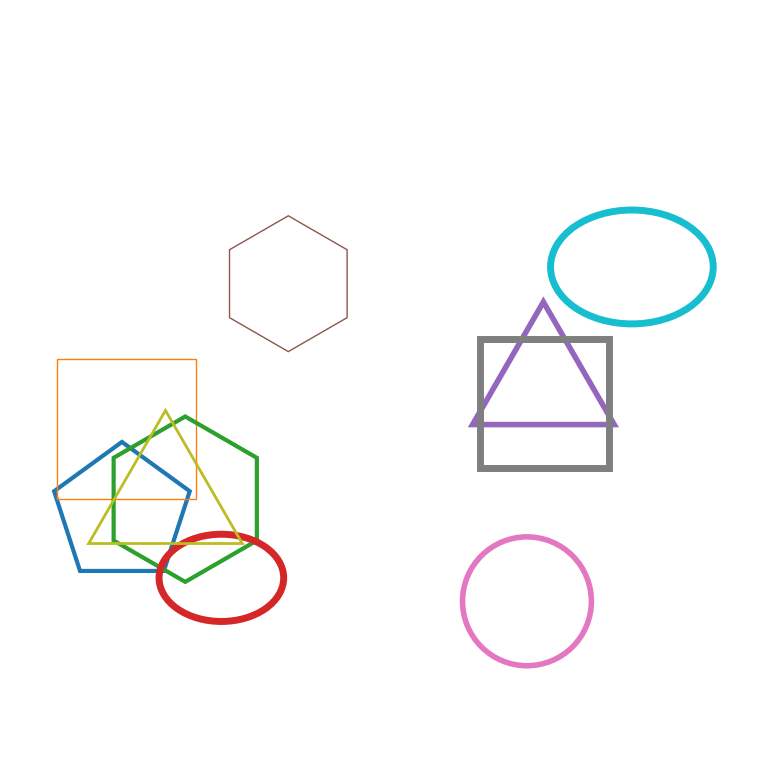[{"shape": "pentagon", "thickness": 1.5, "radius": 0.46, "center": [0.158, 0.333]}, {"shape": "square", "thickness": 0.5, "radius": 0.45, "center": [0.164, 0.443]}, {"shape": "hexagon", "thickness": 1.5, "radius": 0.54, "center": [0.241, 0.352]}, {"shape": "oval", "thickness": 2.5, "radius": 0.4, "center": [0.287, 0.25]}, {"shape": "triangle", "thickness": 2, "radius": 0.53, "center": [0.706, 0.502]}, {"shape": "hexagon", "thickness": 0.5, "radius": 0.44, "center": [0.374, 0.632]}, {"shape": "circle", "thickness": 2, "radius": 0.42, "center": [0.684, 0.219]}, {"shape": "square", "thickness": 2.5, "radius": 0.42, "center": [0.707, 0.476]}, {"shape": "triangle", "thickness": 1, "radius": 0.58, "center": [0.215, 0.352]}, {"shape": "oval", "thickness": 2.5, "radius": 0.53, "center": [0.821, 0.653]}]